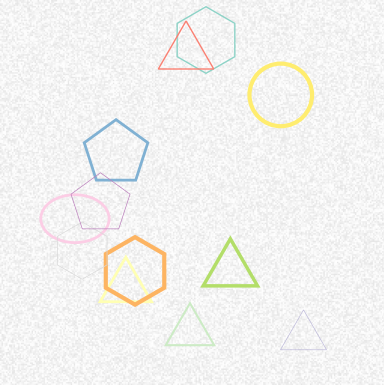[{"shape": "hexagon", "thickness": 1, "radius": 0.43, "center": [0.535, 0.896]}, {"shape": "triangle", "thickness": 2, "radius": 0.39, "center": [0.327, 0.255]}, {"shape": "triangle", "thickness": 0.5, "radius": 0.35, "center": [0.788, 0.126]}, {"shape": "triangle", "thickness": 1, "radius": 0.42, "center": [0.483, 0.862]}, {"shape": "pentagon", "thickness": 2, "radius": 0.43, "center": [0.301, 0.602]}, {"shape": "hexagon", "thickness": 3, "radius": 0.44, "center": [0.351, 0.296]}, {"shape": "triangle", "thickness": 2.5, "radius": 0.41, "center": [0.598, 0.298]}, {"shape": "oval", "thickness": 2, "radius": 0.44, "center": [0.195, 0.432]}, {"shape": "hexagon", "thickness": 0.5, "radius": 0.37, "center": [0.214, 0.349]}, {"shape": "pentagon", "thickness": 0.5, "radius": 0.4, "center": [0.261, 0.471]}, {"shape": "triangle", "thickness": 1.5, "radius": 0.36, "center": [0.493, 0.14]}, {"shape": "circle", "thickness": 3, "radius": 0.41, "center": [0.729, 0.753]}]